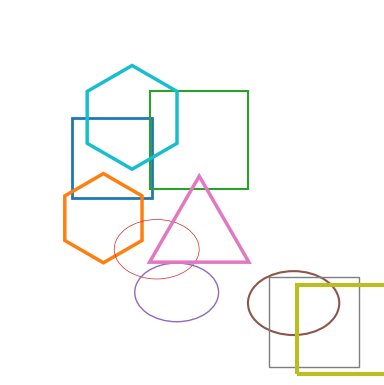[{"shape": "square", "thickness": 2, "radius": 0.52, "center": [0.291, 0.589]}, {"shape": "hexagon", "thickness": 2.5, "radius": 0.58, "center": [0.269, 0.433]}, {"shape": "square", "thickness": 1.5, "radius": 0.63, "center": [0.516, 0.637]}, {"shape": "oval", "thickness": 0.5, "radius": 0.55, "center": [0.407, 0.353]}, {"shape": "oval", "thickness": 1, "radius": 0.54, "center": [0.459, 0.241]}, {"shape": "oval", "thickness": 1.5, "radius": 0.59, "center": [0.763, 0.213]}, {"shape": "triangle", "thickness": 2.5, "radius": 0.74, "center": [0.518, 0.394]}, {"shape": "square", "thickness": 1, "radius": 0.59, "center": [0.816, 0.164]}, {"shape": "square", "thickness": 3, "radius": 0.58, "center": [0.886, 0.144]}, {"shape": "hexagon", "thickness": 2.5, "radius": 0.67, "center": [0.343, 0.695]}]